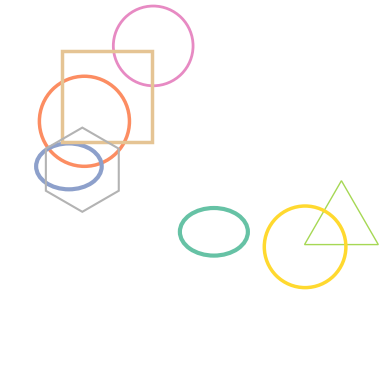[{"shape": "oval", "thickness": 3, "radius": 0.44, "center": [0.556, 0.398]}, {"shape": "circle", "thickness": 2.5, "radius": 0.58, "center": [0.219, 0.685]}, {"shape": "oval", "thickness": 3, "radius": 0.43, "center": [0.179, 0.568]}, {"shape": "circle", "thickness": 2, "radius": 0.52, "center": [0.398, 0.881]}, {"shape": "triangle", "thickness": 1, "radius": 0.55, "center": [0.887, 0.42]}, {"shape": "circle", "thickness": 2.5, "radius": 0.53, "center": [0.792, 0.359]}, {"shape": "square", "thickness": 2.5, "radius": 0.59, "center": [0.278, 0.749]}, {"shape": "hexagon", "thickness": 1.5, "radius": 0.55, "center": [0.214, 0.559]}]